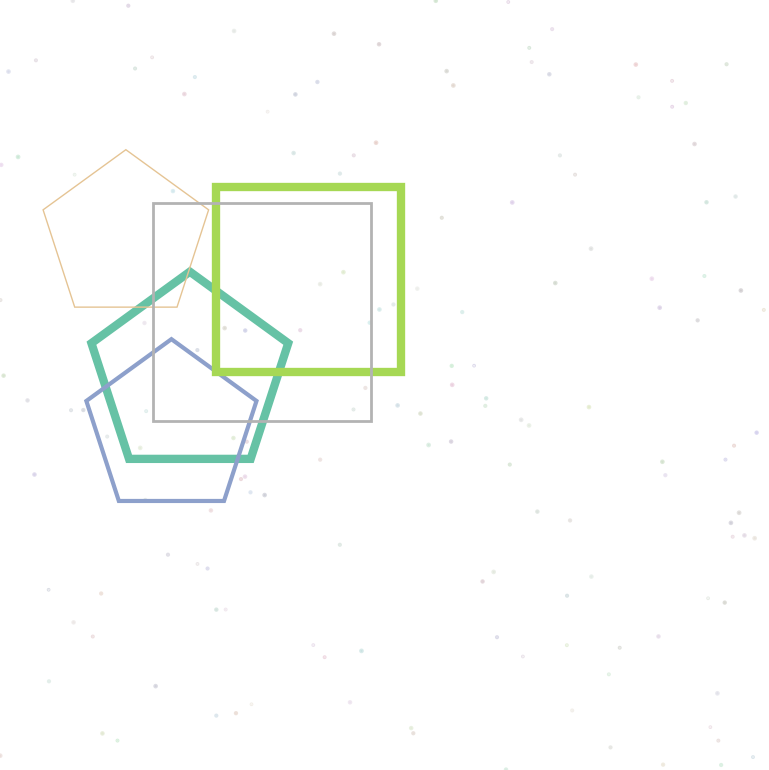[{"shape": "pentagon", "thickness": 3, "radius": 0.67, "center": [0.247, 0.513]}, {"shape": "pentagon", "thickness": 1.5, "radius": 0.58, "center": [0.223, 0.443]}, {"shape": "square", "thickness": 3, "radius": 0.6, "center": [0.401, 0.637]}, {"shape": "pentagon", "thickness": 0.5, "radius": 0.57, "center": [0.163, 0.693]}, {"shape": "square", "thickness": 1, "radius": 0.71, "center": [0.34, 0.595]}]